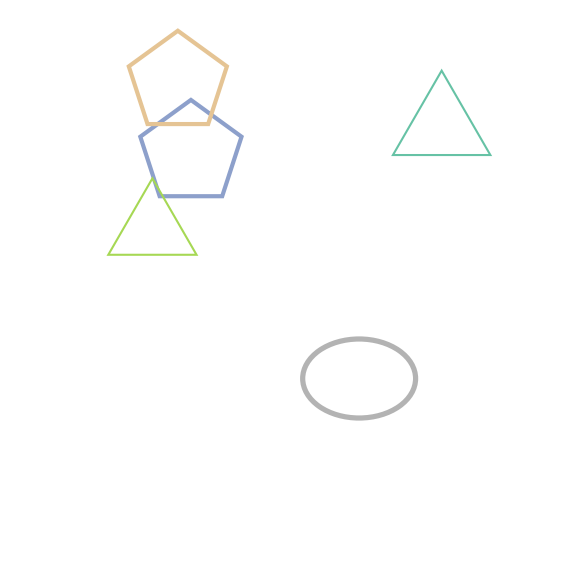[{"shape": "triangle", "thickness": 1, "radius": 0.49, "center": [0.765, 0.779]}, {"shape": "pentagon", "thickness": 2, "radius": 0.46, "center": [0.331, 0.734]}, {"shape": "triangle", "thickness": 1, "radius": 0.44, "center": [0.264, 0.602]}, {"shape": "pentagon", "thickness": 2, "radius": 0.45, "center": [0.308, 0.857]}, {"shape": "oval", "thickness": 2.5, "radius": 0.49, "center": [0.622, 0.344]}]